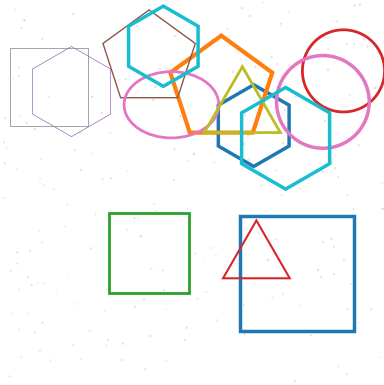[{"shape": "hexagon", "thickness": 2.5, "radius": 0.53, "center": [0.659, 0.674]}, {"shape": "square", "thickness": 2.5, "radius": 0.74, "center": [0.771, 0.29]}, {"shape": "pentagon", "thickness": 3, "radius": 0.7, "center": [0.575, 0.768]}, {"shape": "square", "thickness": 2, "radius": 0.52, "center": [0.386, 0.342]}, {"shape": "circle", "thickness": 2, "radius": 0.53, "center": [0.892, 0.816]}, {"shape": "triangle", "thickness": 1.5, "radius": 0.5, "center": [0.666, 0.327]}, {"shape": "hexagon", "thickness": 0.5, "radius": 0.59, "center": [0.186, 0.762]}, {"shape": "pentagon", "thickness": 1, "radius": 0.63, "center": [0.387, 0.848]}, {"shape": "circle", "thickness": 2.5, "radius": 0.6, "center": [0.839, 0.735]}, {"shape": "oval", "thickness": 2, "radius": 0.61, "center": [0.445, 0.728]}, {"shape": "square", "thickness": 0.5, "radius": 0.51, "center": [0.127, 0.774]}, {"shape": "triangle", "thickness": 2, "radius": 0.57, "center": [0.629, 0.713]}, {"shape": "hexagon", "thickness": 2.5, "radius": 0.52, "center": [0.424, 0.88]}, {"shape": "hexagon", "thickness": 2.5, "radius": 0.66, "center": [0.742, 0.641]}]